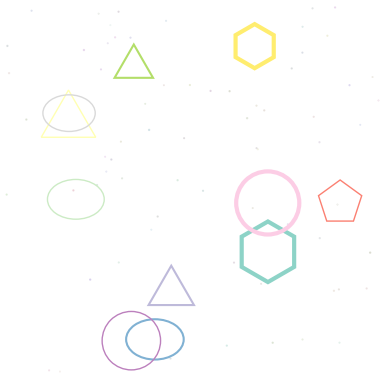[{"shape": "hexagon", "thickness": 3, "radius": 0.39, "center": [0.696, 0.346]}, {"shape": "triangle", "thickness": 1, "radius": 0.41, "center": [0.178, 0.684]}, {"shape": "triangle", "thickness": 1.5, "radius": 0.34, "center": [0.445, 0.242]}, {"shape": "pentagon", "thickness": 1, "radius": 0.29, "center": [0.883, 0.474]}, {"shape": "oval", "thickness": 1.5, "radius": 0.37, "center": [0.402, 0.118]}, {"shape": "triangle", "thickness": 1.5, "radius": 0.29, "center": [0.348, 0.827]}, {"shape": "circle", "thickness": 3, "radius": 0.41, "center": [0.695, 0.473]}, {"shape": "oval", "thickness": 1, "radius": 0.34, "center": [0.179, 0.706]}, {"shape": "circle", "thickness": 1, "radius": 0.38, "center": [0.341, 0.115]}, {"shape": "oval", "thickness": 1, "radius": 0.37, "center": [0.197, 0.482]}, {"shape": "hexagon", "thickness": 3, "radius": 0.29, "center": [0.661, 0.88]}]